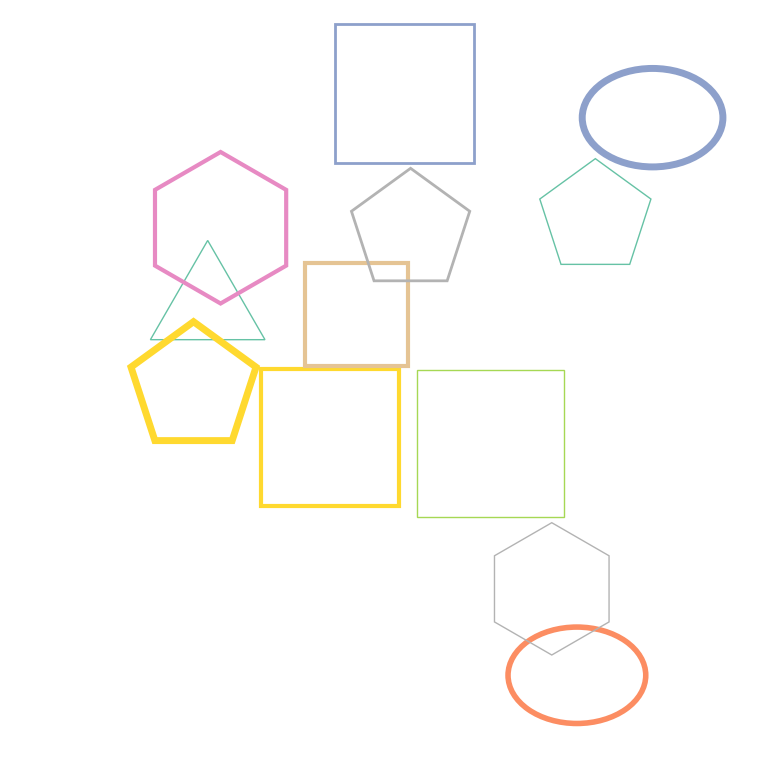[{"shape": "pentagon", "thickness": 0.5, "radius": 0.38, "center": [0.773, 0.718]}, {"shape": "triangle", "thickness": 0.5, "radius": 0.43, "center": [0.27, 0.602]}, {"shape": "oval", "thickness": 2, "radius": 0.45, "center": [0.749, 0.123]}, {"shape": "oval", "thickness": 2.5, "radius": 0.46, "center": [0.847, 0.847]}, {"shape": "square", "thickness": 1, "radius": 0.45, "center": [0.525, 0.879]}, {"shape": "hexagon", "thickness": 1.5, "radius": 0.49, "center": [0.286, 0.704]}, {"shape": "square", "thickness": 0.5, "radius": 0.48, "center": [0.637, 0.424]}, {"shape": "pentagon", "thickness": 2.5, "radius": 0.43, "center": [0.251, 0.497]}, {"shape": "square", "thickness": 1.5, "radius": 0.45, "center": [0.428, 0.432]}, {"shape": "square", "thickness": 1.5, "radius": 0.33, "center": [0.462, 0.591]}, {"shape": "pentagon", "thickness": 1, "radius": 0.4, "center": [0.533, 0.701]}, {"shape": "hexagon", "thickness": 0.5, "radius": 0.43, "center": [0.717, 0.235]}]